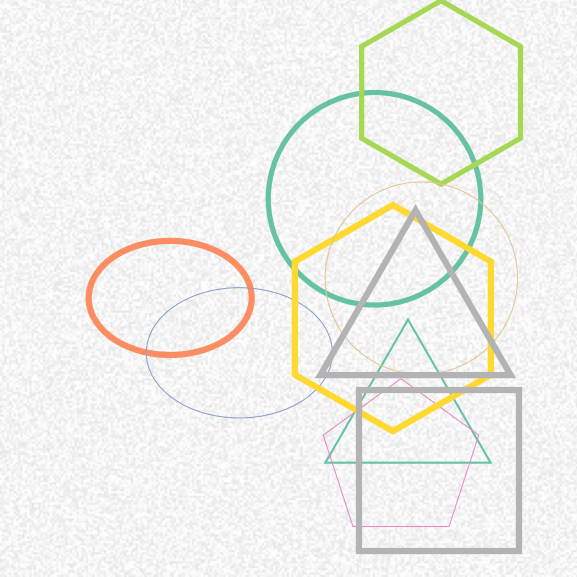[{"shape": "triangle", "thickness": 1, "radius": 0.83, "center": [0.706, 0.281]}, {"shape": "circle", "thickness": 2.5, "radius": 0.92, "center": [0.649, 0.655]}, {"shape": "oval", "thickness": 3, "radius": 0.71, "center": [0.295, 0.483]}, {"shape": "oval", "thickness": 0.5, "radius": 0.81, "center": [0.414, 0.388]}, {"shape": "pentagon", "thickness": 0.5, "radius": 0.71, "center": [0.694, 0.202]}, {"shape": "hexagon", "thickness": 2.5, "radius": 0.79, "center": [0.764, 0.839]}, {"shape": "hexagon", "thickness": 3, "radius": 0.98, "center": [0.68, 0.448]}, {"shape": "circle", "thickness": 0.5, "radius": 0.83, "center": [0.73, 0.517]}, {"shape": "triangle", "thickness": 3, "radius": 0.95, "center": [0.719, 0.445]}, {"shape": "square", "thickness": 3, "radius": 0.69, "center": [0.761, 0.184]}]